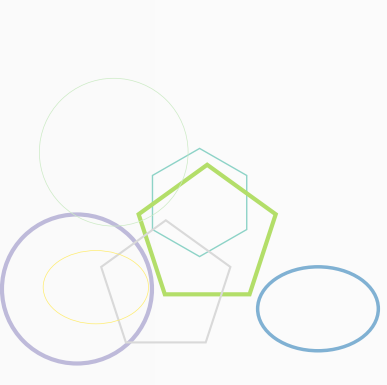[{"shape": "hexagon", "thickness": 1, "radius": 0.7, "center": [0.515, 0.474]}, {"shape": "circle", "thickness": 3, "radius": 0.97, "center": [0.199, 0.249]}, {"shape": "oval", "thickness": 2.5, "radius": 0.78, "center": [0.821, 0.198]}, {"shape": "pentagon", "thickness": 3, "radius": 0.93, "center": [0.535, 0.386]}, {"shape": "pentagon", "thickness": 1.5, "radius": 0.88, "center": [0.428, 0.252]}, {"shape": "circle", "thickness": 0.5, "radius": 0.96, "center": [0.293, 0.605]}, {"shape": "oval", "thickness": 0.5, "radius": 0.68, "center": [0.247, 0.254]}]